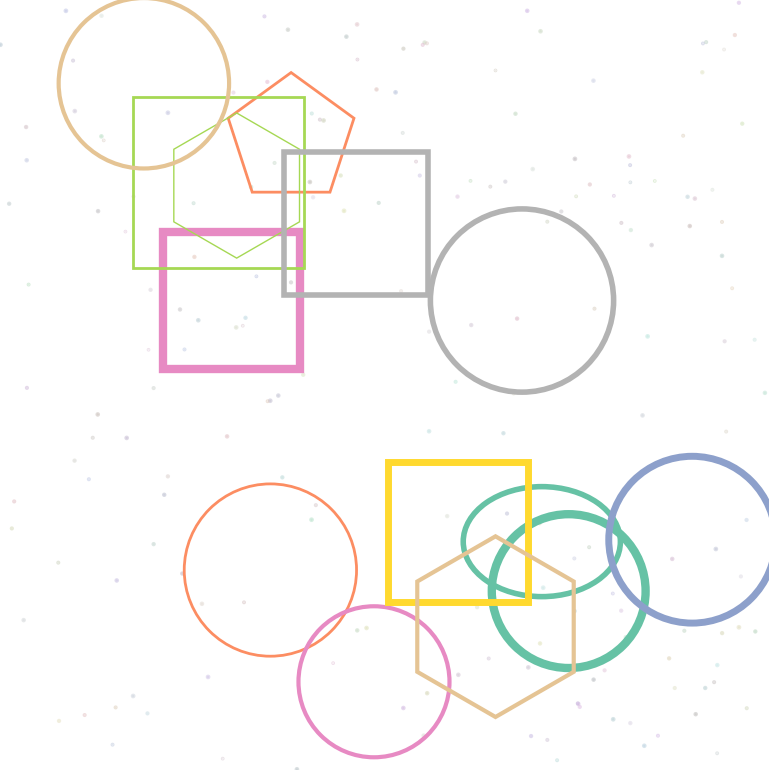[{"shape": "circle", "thickness": 3, "radius": 0.5, "center": [0.739, 0.232]}, {"shape": "oval", "thickness": 2, "radius": 0.51, "center": [0.704, 0.297]}, {"shape": "circle", "thickness": 1, "radius": 0.56, "center": [0.351, 0.26]}, {"shape": "pentagon", "thickness": 1, "radius": 0.43, "center": [0.378, 0.82]}, {"shape": "circle", "thickness": 2.5, "radius": 0.54, "center": [0.899, 0.299]}, {"shape": "square", "thickness": 3, "radius": 0.44, "center": [0.301, 0.609]}, {"shape": "circle", "thickness": 1.5, "radius": 0.49, "center": [0.486, 0.115]}, {"shape": "hexagon", "thickness": 0.5, "radius": 0.47, "center": [0.307, 0.759]}, {"shape": "square", "thickness": 1, "radius": 0.56, "center": [0.283, 0.763]}, {"shape": "square", "thickness": 2.5, "radius": 0.45, "center": [0.595, 0.309]}, {"shape": "hexagon", "thickness": 1.5, "radius": 0.59, "center": [0.644, 0.186]}, {"shape": "circle", "thickness": 1.5, "radius": 0.55, "center": [0.187, 0.892]}, {"shape": "square", "thickness": 2, "radius": 0.47, "center": [0.462, 0.71]}, {"shape": "circle", "thickness": 2, "radius": 0.59, "center": [0.678, 0.61]}]